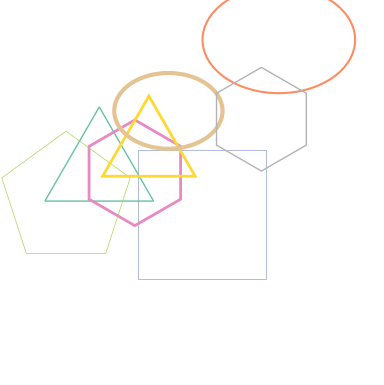[{"shape": "triangle", "thickness": 1, "radius": 0.82, "center": [0.258, 0.559]}, {"shape": "oval", "thickness": 1.5, "radius": 0.99, "center": [0.724, 0.897]}, {"shape": "square", "thickness": 0.5, "radius": 0.83, "center": [0.524, 0.443]}, {"shape": "hexagon", "thickness": 2, "radius": 0.69, "center": [0.35, 0.551]}, {"shape": "pentagon", "thickness": 0.5, "radius": 0.88, "center": [0.172, 0.484]}, {"shape": "triangle", "thickness": 2, "radius": 0.69, "center": [0.387, 0.612]}, {"shape": "oval", "thickness": 3, "radius": 0.7, "center": [0.437, 0.712]}, {"shape": "hexagon", "thickness": 1, "radius": 0.67, "center": [0.679, 0.69]}]